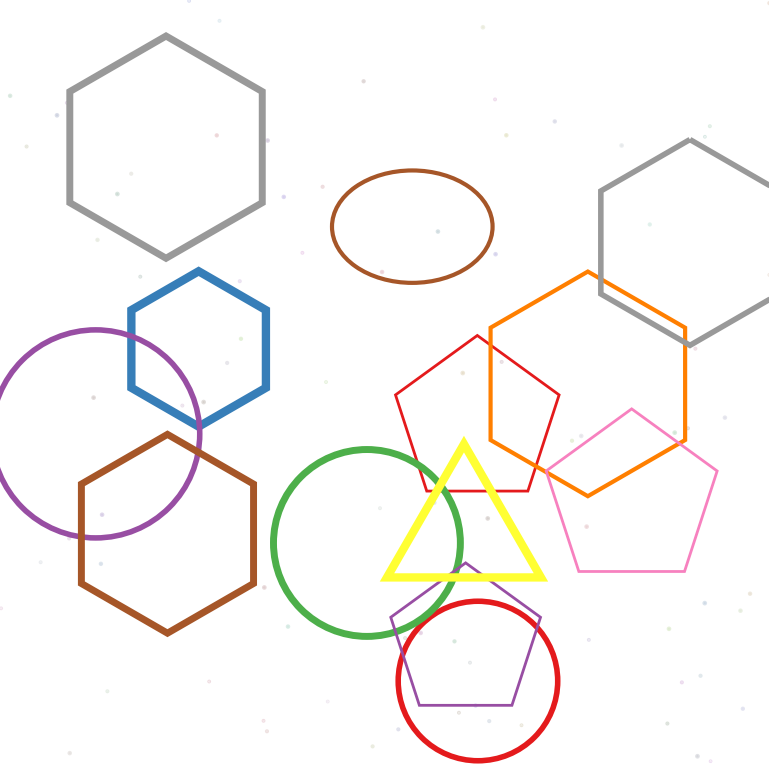[{"shape": "pentagon", "thickness": 1, "radius": 0.56, "center": [0.62, 0.453]}, {"shape": "circle", "thickness": 2, "radius": 0.52, "center": [0.621, 0.116]}, {"shape": "hexagon", "thickness": 3, "radius": 0.5, "center": [0.258, 0.547]}, {"shape": "circle", "thickness": 2.5, "radius": 0.61, "center": [0.477, 0.295]}, {"shape": "pentagon", "thickness": 1, "radius": 0.51, "center": [0.605, 0.167]}, {"shape": "circle", "thickness": 2, "radius": 0.68, "center": [0.124, 0.436]}, {"shape": "hexagon", "thickness": 1.5, "radius": 0.73, "center": [0.763, 0.501]}, {"shape": "triangle", "thickness": 3, "radius": 0.58, "center": [0.603, 0.308]}, {"shape": "oval", "thickness": 1.5, "radius": 0.52, "center": [0.535, 0.706]}, {"shape": "hexagon", "thickness": 2.5, "radius": 0.65, "center": [0.217, 0.307]}, {"shape": "pentagon", "thickness": 1, "radius": 0.58, "center": [0.82, 0.352]}, {"shape": "hexagon", "thickness": 2.5, "radius": 0.72, "center": [0.216, 0.809]}, {"shape": "hexagon", "thickness": 2, "radius": 0.67, "center": [0.896, 0.685]}]